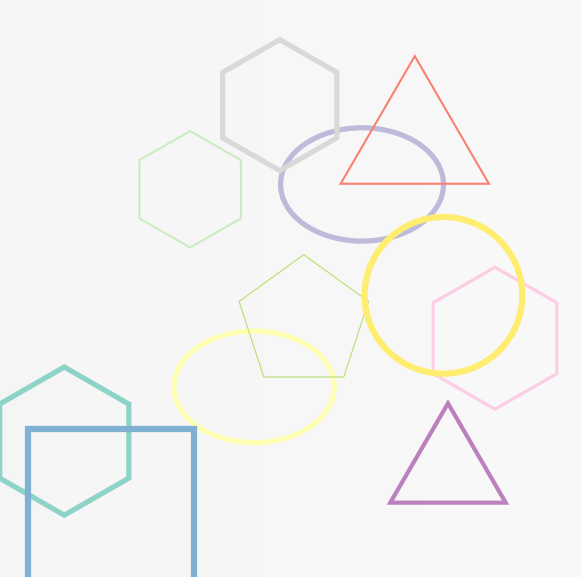[{"shape": "hexagon", "thickness": 2.5, "radius": 0.64, "center": [0.111, 0.235]}, {"shape": "oval", "thickness": 2.5, "radius": 0.69, "center": [0.437, 0.329]}, {"shape": "oval", "thickness": 2.5, "radius": 0.7, "center": [0.623, 0.68]}, {"shape": "triangle", "thickness": 1, "radius": 0.74, "center": [0.714, 0.755]}, {"shape": "square", "thickness": 3, "radius": 0.72, "center": [0.191, 0.113]}, {"shape": "pentagon", "thickness": 0.5, "radius": 0.59, "center": [0.523, 0.441]}, {"shape": "hexagon", "thickness": 1.5, "radius": 0.61, "center": [0.852, 0.413]}, {"shape": "hexagon", "thickness": 2.5, "radius": 0.57, "center": [0.481, 0.817]}, {"shape": "triangle", "thickness": 2, "radius": 0.57, "center": [0.771, 0.186]}, {"shape": "hexagon", "thickness": 1, "radius": 0.5, "center": [0.327, 0.671]}, {"shape": "circle", "thickness": 3, "radius": 0.68, "center": [0.763, 0.488]}]